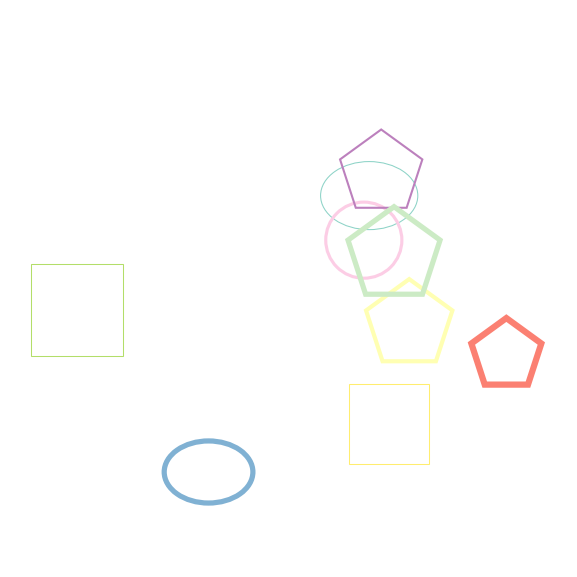[{"shape": "oval", "thickness": 0.5, "radius": 0.42, "center": [0.639, 0.66]}, {"shape": "pentagon", "thickness": 2, "radius": 0.39, "center": [0.709, 0.437]}, {"shape": "pentagon", "thickness": 3, "radius": 0.32, "center": [0.877, 0.385]}, {"shape": "oval", "thickness": 2.5, "radius": 0.38, "center": [0.361, 0.182]}, {"shape": "square", "thickness": 0.5, "radius": 0.4, "center": [0.133, 0.462]}, {"shape": "circle", "thickness": 1.5, "radius": 0.33, "center": [0.63, 0.583]}, {"shape": "pentagon", "thickness": 1, "radius": 0.37, "center": [0.66, 0.7]}, {"shape": "pentagon", "thickness": 2.5, "radius": 0.42, "center": [0.682, 0.557]}, {"shape": "square", "thickness": 0.5, "radius": 0.35, "center": [0.673, 0.265]}]